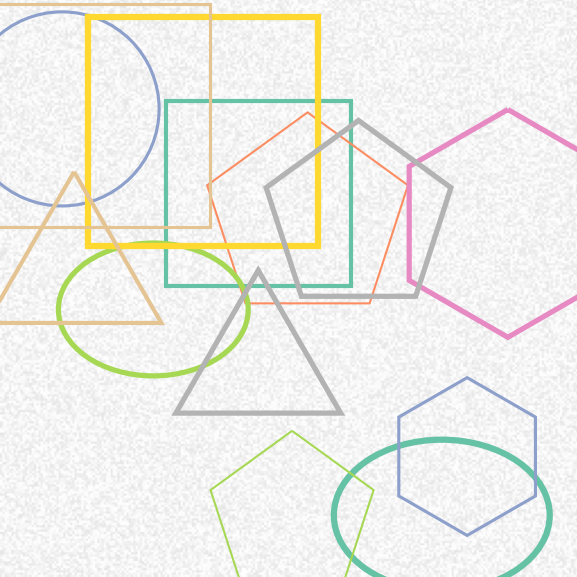[{"shape": "oval", "thickness": 3, "radius": 0.93, "center": [0.765, 0.107]}, {"shape": "square", "thickness": 2, "radius": 0.8, "center": [0.447, 0.664]}, {"shape": "pentagon", "thickness": 1, "radius": 0.91, "center": [0.533, 0.622]}, {"shape": "circle", "thickness": 1.5, "radius": 0.84, "center": [0.107, 0.811]}, {"shape": "hexagon", "thickness": 1.5, "radius": 0.68, "center": [0.809, 0.209]}, {"shape": "hexagon", "thickness": 2.5, "radius": 0.99, "center": [0.879, 0.612]}, {"shape": "oval", "thickness": 2.5, "radius": 0.82, "center": [0.265, 0.463]}, {"shape": "pentagon", "thickness": 1, "radius": 0.74, "center": [0.506, 0.105]}, {"shape": "square", "thickness": 3, "radius": 0.99, "center": [0.351, 0.772]}, {"shape": "square", "thickness": 1.5, "radius": 0.97, "center": [0.171, 0.799]}, {"shape": "triangle", "thickness": 2, "radius": 0.87, "center": [0.128, 0.527]}, {"shape": "triangle", "thickness": 2.5, "radius": 0.82, "center": [0.447, 0.366]}, {"shape": "pentagon", "thickness": 2.5, "radius": 0.84, "center": [0.621, 0.622]}]